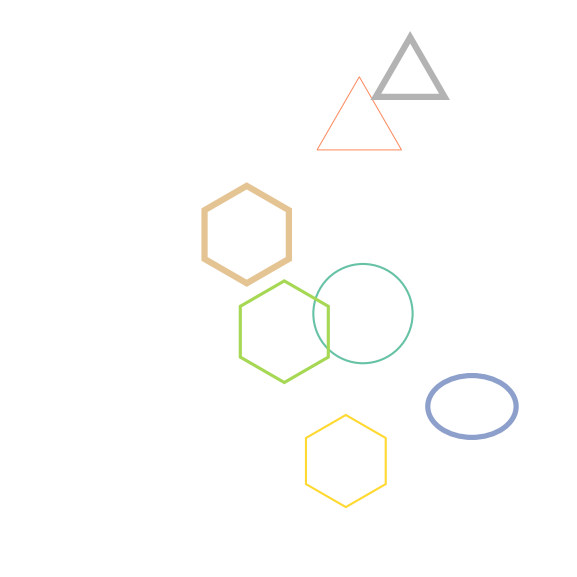[{"shape": "circle", "thickness": 1, "radius": 0.43, "center": [0.629, 0.456]}, {"shape": "triangle", "thickness": 0.5, "radius": 0.42, "center": [0.622, 0.782]}, {"shape": "oval", "thickness": 2.5, "radius": 0.38, "center": [0.817, 0.295]}, {"shape": "hexagon", "thickness": 1.5, "radius": 0.44, "center": [0.492, 0.425]}, {"shape": "hexagon", "thickness": 1, "radius": 0.4, "center": [0.599, 0.201]}, {"shape": "hexagon", "thickness": 3, "radius": 0.42, "center": [0.427, 0.593]}, {"shape": "triangle", "thickness": 3, "radius": 0.34, "center": [0.71, 0.866]}]